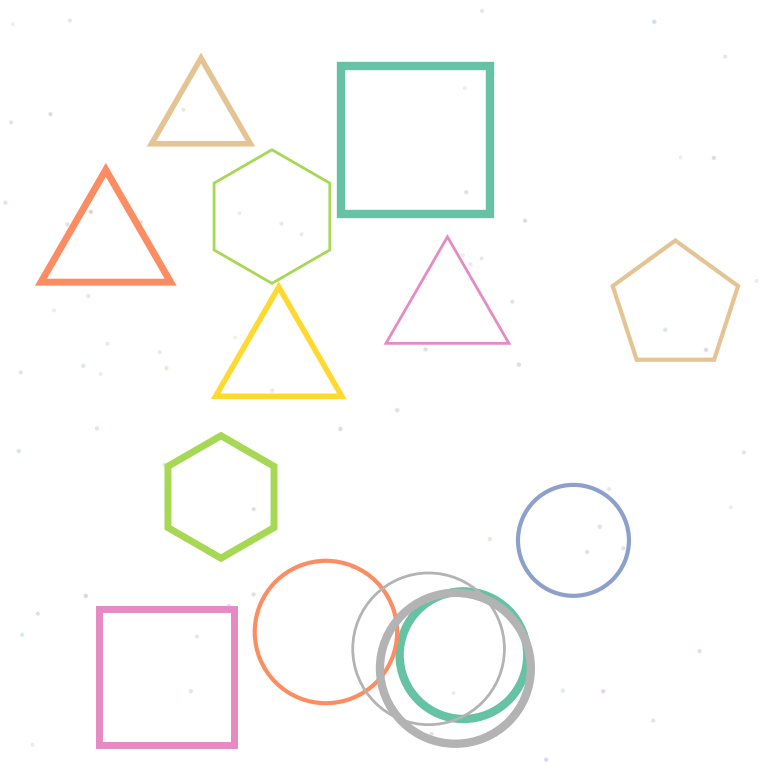[{"shape": "square", "thickness": 3, "radius": 0.48, "center": [0.539, 0.818]}, {"shape": "circle", "thickness": 3, "radius": 0.41, "center": [0.602, 0.149]}, {"shape": "triangle", "thickness": 2.5, "radius": 0.49, "center": [0.137, 0.682]}, {"shape": "circle", "thickness": 1.5, "radius": 0.46, "center": [0.423, 0.179]}, {"shape": "circle", "thickness": 1.5, "radius": 0.36, "center": [0.745, 0.298]}, {"shape": "square", "thickness": 2.5, "radius": 0.44, "center": [0.216, 0.121]}, {"shape": "triangle", "thickness": 1, "radius": 0.46, "center": [0.581, 0.6]}, {"shape": "hexagon", "thickness": 1, "radius": 0.43, "center": [0.353, 0.719]}, {"shape": "hexagon", "thickness": 2.5, "radius": 0.4, "center": [0.287, 0.355]}, {"shape": "triangle", "thickness": 2, "radius": 0.47, "center": [0.362, 0.533]}, {"shape": "pentagon", "thickness": 1.5, "radius": 0.43, "center": [0.877, 0.602]}, {"shape": "triangle", "thickness": 2, "radius": 0.37, "center": [0.261, 0.85]}, {"shape": "circle", "thickness": 1, "radius": 0.49, "center": [0.557, 0.157]}, {"shape": "circle", "thickness": 3, "radius": 0.49, "center": [0.591, 0.132]}]